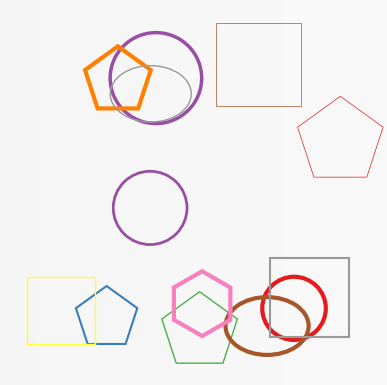[{"shape": "pentagon", "thickness": 0.5, "radius": 0.58, "center": [0.878, 0.634]}, {"shape": "circle", "thickness": 3, "radius": 0.41, "center": [0.759, 0.199]}, {"shape": "pentagon", "thickness": 1.5, "radius": 0.42, "center": [0.275, 0.174]}, {"shape": "pentagon", "thickness": 1, "radius": 0.51, "center": [0.515, 0.14]}, {"shape": "circle", "thickness": 2.5, "radius": 0.59, "center": [0.402, 0.797]}, {"shape": "circle", "thickness": 2, "radius": 0.48, "center": [0.387, 0.46]}, {"shape": "pentagon", "thickness": 3, "radius": 0.45, "center": [0.304, 0.791]}, {"shape": "square", "thickness": 1, "radius": 0.43, "center": [0.157, 0.194]}, {"shape": "oval", "thickness": 3, "radius": 0.54, "center": [0.689, 0.153]}, {"shape": "square", "thickness": 0.5, "radius": 0.54, "center": [0.667, 0.832]}, {"shape": "hexagon", "thickness": 3, "radius": 0.42, "center": [0.522, 0.211]}, {"shape": "oval", "thickness": 1, "radius": 0.52, "center": [0.389, 0.756]}, {"shape": "square", "thickness": 1.5, "radius": 0.51, "center": [0.799, 0.227]}]